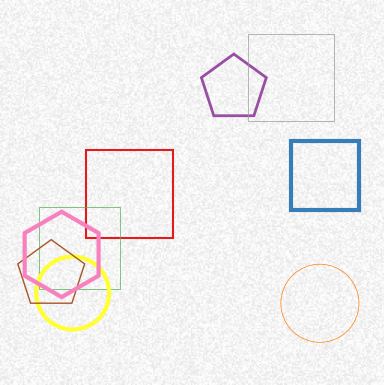[{"shape": "square", "thickness": 1.5, "radius": 0.57, "center": [0.337, 0.496]}, {"shape": "square", "thickness": 3, "radius": 0.45, "center": [0.845, 0.544]}, {"shape": "square", "thickness": 0.5, "radius": 0.53, "center": [0.207, 0.356]}, {"shape": "pentagon", "thickness": 2, "radius": 0.44, "center": [0.607, 0.771]}, {"shape": "circle", "thickness": 0.5, "radius": 0.51, "center": [0.831, 0.212]}, {"shape": "circle", "thickness": 3, "radius": 0.47, "center": [0.189, 0.239]}, {"shape": "pentagon", "thickness": 1, "radius": 0.46, "center": [0.133, 0.286]}, {"shape": "hexagon", "thickness": 3, "radius": 0.55, "center": [0.16, 0.339]}, {"shape": "square", "thickness": 0.5, "radius": 0.56, "center": [0.757, 0.799]}]